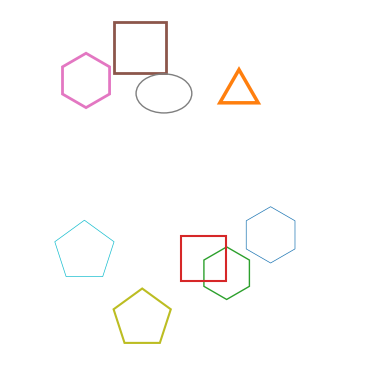[{"shape": "hexagon", "thickness": 0.5, "radius": 0.37, "center": [0.703, 0.39]}, {"shape": "triangle", "thickness": 2.5, "radius": 0.29, "center": [0.621, 0.762]}, {"shape": "hexagon", "thickness": 1, "radius": 0.34, "center": [0.589, 0.29]}, {"shape": "square", "thickness": 1.5, "radius": 0.29, "center": [0.528, 0.328]}, {"shape": "square", "thickness": 2, "radius": 0.33, "center": [0.363, 0.876]}, {"shape": "hexagon", "thickness": 2, "radius": 0.35, "center": [0.223, 0.791]}, {"shape": "oval", "thickness": 1, "radius": 0.36, "center": [0.426, 0.757]}, {"shape": "pentagon", "thickness": 1.5, "radius": 0.39, "center": [0.369, 0.173]}, {"shape": "pentagon", "thickness": 0.5, "radius": 0.4, "center": [0.219, 0.347]}]